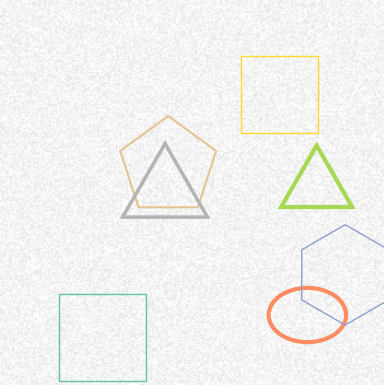[{"shape": "square", "thickness": 1, "radius": 0.56, "center": [0.266, 0.124]}, {"shape": "oval", "thickness": 3, "radius": 0.5, "center": [0.798, 0.182]}, {"shape": "hexagon", "thickness": 1, "radius": 0.65, "center": [0.897, 0.286]}, {"shape": "triangle", "thickness": 3, "radius": 0.53, "center": [0.822, 0.516]}, {"shape": "square", "thickness": 1, "radius": 0.5, "center": [0.726, 0.755]}, {"shape": "pentagon", "thickness": 1.5, "radius": 0.65, "center": [0.437, 0.568]}, {"shape": "triangle", "thickness": 2.5, "radius": 0.64, "center": [0.429, 0.5]}]